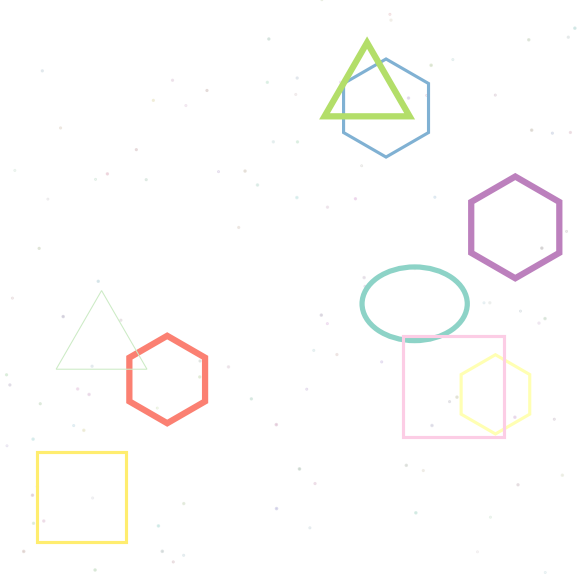[{"shape": "oval", "thickness": 2.5, "radius": 0.46, "center": [0.718, 0.473]}, {"shape": "hexagon", "thickness": 1.5, "radius": 0.34, "center": [0.858, 0.316]}, {"shape": "hexagon", "thickness": 3, "radius": 0.38, "center": [0.29, 0.342]}, {"shape": "hexagon", "thickness": 1.5, "radius": 0.42, "center": [0.668, 0.812]}, {"shape": "triangle", "thickness": 3, "radius": 0.43, "center": [0.636, 0.84]}, {"shape": "square", "thickness": 1.5, "radius": 0.44, "center": [0.785, 0.33]}, {"shape": "hexagon", "thickness": 3, "radius": 0.44, "center": [0.892, 0.605]}, {"shape": "triangle", "thickness": 0.5, "radius": 0.45, "center": [0.176, 0.405]}, {"shape": "square", "thickness": 1.5, "radius": 0.39, "center": [0.141, 0.138]}]